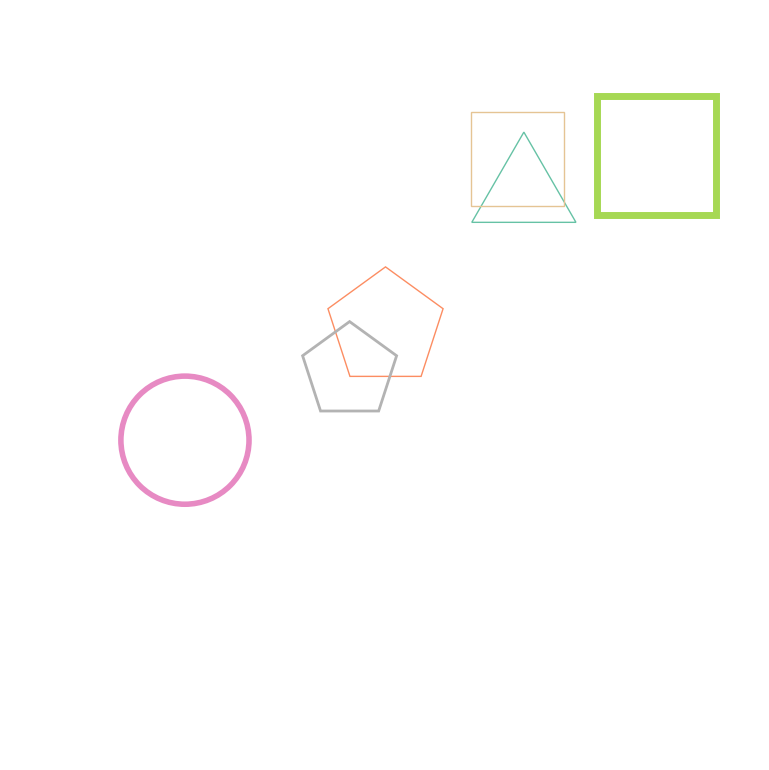[{"shape": "triangle", "thickness": 0.5, "radius": 0.39, "center": [0.68, 0.75]}, {"shape": "pentagon", "thickness": 0.5, "radius": 0.39, "center": [0.501, 0.575]}, {"shape": "circle", "thickness": 2, "radius": 0.42, "center": [0.24, 0.428]}, {"shape": "square", "thickness": 2.5, "radius": 0.39, "center": [0.853, 0.798]}, {"shape": "square", "thickness": 0.5, "radius": 0.3, "center": [0.672, 0.793]}, {"shape": "pentagon", "thickness": 1, "radius": 0.32, "center": [0.454, 0.518]}]